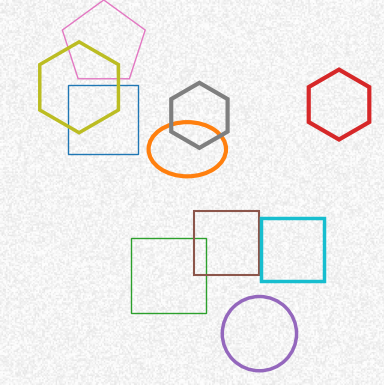[{"shape": "square", "thickness": 1, "radius": 0.45, "center": [0.267, 0.69]}, {"shape": "oval", "thickness": 3, "radius": 0.5, "center": [0.487, 0.612]}, {"shape": "square", "thickness": 1, "radius": 0.49, "center": [0.438, 0.285]}, {"shape": "hexagon", "thickness": 3, "radius": 0.45, "center": [0.881, 0.728]}, {"shape": "circle", "thickness": 2.5, "radius": 0.48, "center": [0.674, 0.133]}, {"shape": "square", "thickness": 1.5, "radius": 0.42, "center": [0.588, 0.369]}, {"shape": "pentagon", "thickness": 1, "radius": 0.57, "center": [0.27, 0.887]}, {"shape": "hexagon", "thickness": 3, "radius": 0.42, "center": [0.518, 0.7]}, {"shape": "hexagon", "thickness": 2.5, "radius": 0.59, "center": [0.205, 0.773]}, {"shape": "square", "thickness": 2.5, "radius": 0.41, "center": [0.76, 0.352]}]